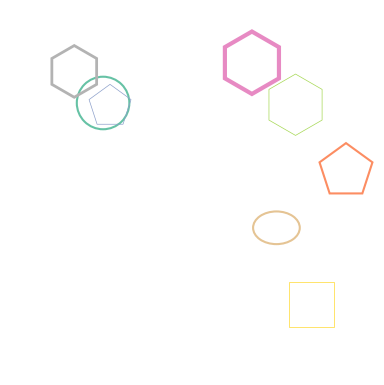[{"shape": "circle", "thickness": 1.5, "radius": 0.34, "center": [0.268, 0.733]}, {"shape": "pentagon", "thickness": 1.5, "radius": 0.36, "center": [0.899, 0.556]}, {"shape": "pentagon", "thickness": 0.5, "radius": 0.29, "center": [0.286, 0.724]}, {"shape": "hexagon", "thickness": 3, "radius": 0.41, "center": [0.654, 0.837]}, {"shape": "hexagon", "thickness": 0.5, "radius": 0.4, "center": [0.768, 0.728]}, {"shape": "square", "thickness": 0.5, "radius": 0.29, "center": [0.809, 0.208]}, {"shape": "oval", "thickness": 1.5, "radius": 0.3, "center": [0.718, 0.408]}, {"shape": "hexagon", "thickness": 2, "radius": 0.34, "center": [0.193, 0.814]}]